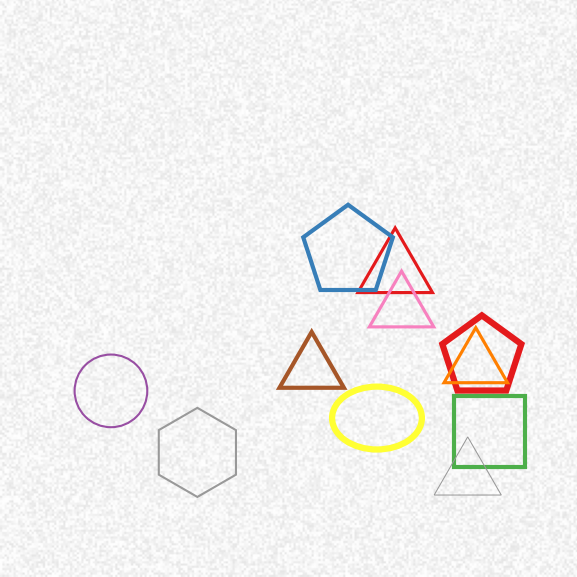[{"shape": "triangle", "thickness": 1.5, "radius": 0.37, "center": [0.684, 0.53]}, {"shape": "pentagon", "thickness": 3, "radius": 0.36, "center": [0.834, 0.381]}, {"shape": "pentagon", "thickness": 2, "radius": 0.41, "center": [0.603, 0.563]}, {"shape": "square", "thickness": 2, "radius": 0.31, "center": [0.847, 0.252]}, {"shape": "circle", "thickness": 1, "radius": 0.31, "center": [0.192, 0.322]}, {"shape": "triangle", "thickness": 1.5, "radius": 0.32, "center": [0.824, 0.368]}, {"shape": "oval", "thickness": 3, "radius": 0.39, "center": [0.653, 0.275]}, {"shape": "triangle", "thickness": 2, "radius": 0.32, "center": [0.54, 0.36]}, {"shape": "triangle", "thickness": 1.5, "radius": 0.32, "center": [0.695, 0.465]}, {"shape": "hexagon", "thickness": 1, "radius": 0.39, "center": [0.342, 0.216]}, {"shape": "triangle", "thickness": 0.5, "radius": 0.34, "center": [0.81, 0.175]}]